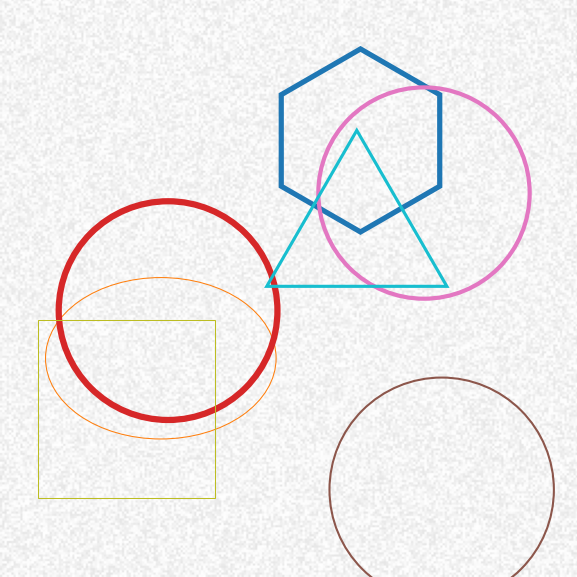[{"shape": "hexagon", "thickness": 2.5, "radius": 0.79, "center": [0.624, 0.756]}, {"shape": "oval", "thickness": 0.5, "radius": 1.0, "center": [0.278, 0.379]}, {"shape": "circle", "thickness": 3, "radius": 0.95, "center": [0.291, 0.461]}, {"shape": "circle", "thickness": 1, "radius": 0.97, "center": [0.765, 0.151]}, {"shape": "circle", "thickness": 2, "radius": 0.91, "center": [0.734, 0.665]}, {"shape": "square", "thickness": 0.5, "radius": 0.77, "center": [0.219, 0.291]}, {"shape": "triangle", "thickness": 1.5, "radius": 0.9, "center": [0.618, 0.593]}]